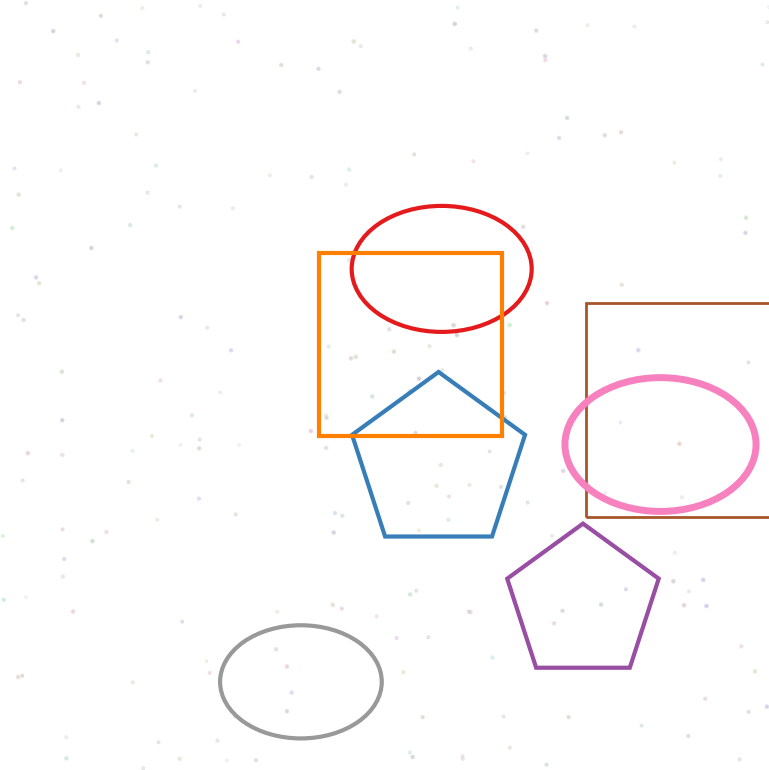[{"shape": "oval", "thickness": 1.5, "radius": 0.58, "center": [0.574, 0.651]}, {"shape": "pentagon", "thickness": 1.5, "radius": 0.59, "center": [0.57, 0.399]}, {"shape": "pentagon", "thickness": 1.5, "radius": 0.52, "center": [0.757, 0.217]}, {"shape": "square", "thickness": 1.5, "radius": 0.59, "center": [0.533, 0.553]}, {"shape": "square", "thickness": 1, "radius": 0.69, "center": [0.899, 0.468]}, {"shape": "oval", "thickness": 2.5, "radius": 0.62, "center": [0.858, 0.423]}, {"shape": "oval", "thickness": 1.5, "radius": 0.52, "center": [0.391, 0.114]}]